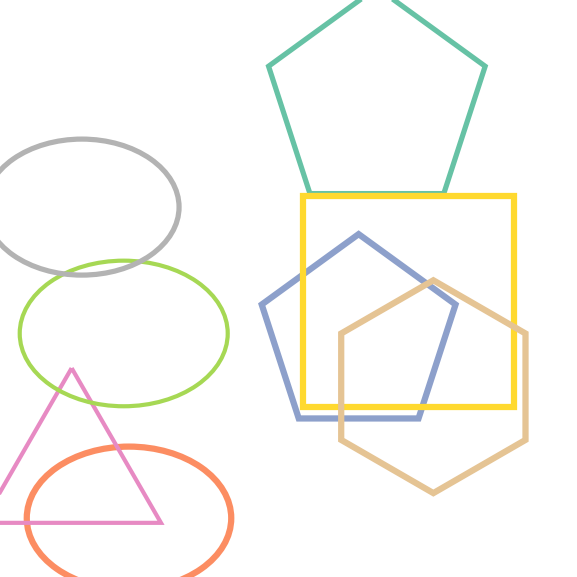[{"shape": "pentagon", "thickness": 2.5, "radius": 0.99, "center": [0.653, 0.823]}, {"shape": "oval", "thickness": 3, "radius": 0.89, "center": [0.223, 0.102]}, {"shape": "pentagon", "thickness": 3, "radius": 0.88, "center": [0.621, 0.417]}, {"shape": "triangle", "thickness": 2, "radius": 0.89, "center": [0.124, 0.183]}, {"shape": "oval", "thickness": 2, "radius": 0.9, "center": [0.214, 0.422]}, {"shape": "square", "thickness": 3, "radius": 0.91, "center": [0.707, 0.476]}, {"shape": "hexagon", "thickness": 3, "radius": 0.92, "center": [0.75, 0.33]}, {"shape": "oval", "thickness": 2.5, "radius": 0.84, "center": [0.142, 0.641]}]